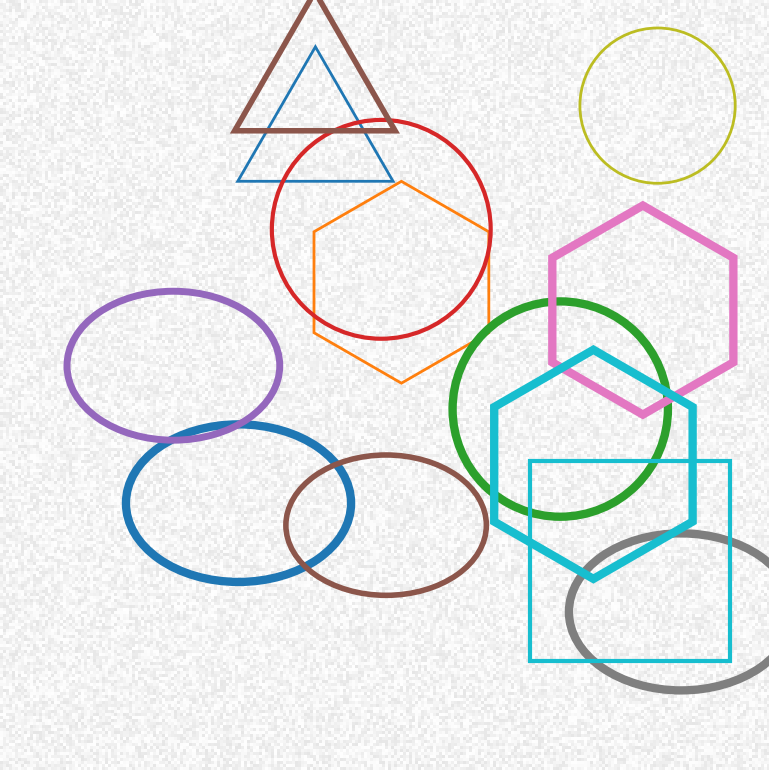[{"shape": "oval", "thickness": 3, "radius": 0.73, "center": [0.31, 0.347]}, {"shape": "triangle", "thickness": 1, "radius": 0.58, "center": [0.41, 0.823]}, {"shape": "hexagon", "thickness": 1, "radius": 0.66, "center": [0.521, 0.633]}, {"shape": "circle", "thickness": 3, "radius": 0.7, "center": [0.728, 0.469]}, {"shape": "circle", "thickness": 1.5, "radius": 0.71, "center": [0.495, 0.702]}, {"shape": "oval", "thickness": 2.5, "radius": 0.69, "center": [0.225, 0.525]}, {"shape": "oval", "thickness": 2, "radius": 0.65, "center": [0.501, 0.318]}, {"shape": "triangle", "thickness": 2, "radius": 0.6, "center": [0.409, 0.89]}, {"shape": "hexagon", "thickness": 3, "radius": 0.68, "center": [0.835, 0.597]}, {"shape": "oval", "thickness": 3, "radius": 0.73, "center": [0.885, 0.205]}, {"shape": "circle", "thickness": 1, "radius": 0.5, "center": [0.854, 0.863]}, {"shape": "square", "thickness": 1.5, "radius": 0.65, "center": [0.818, 0.271]}, {"shape": "hexagon", "thickness": 3, "radius": 0.74, "center": [0.771, 0.397]}]